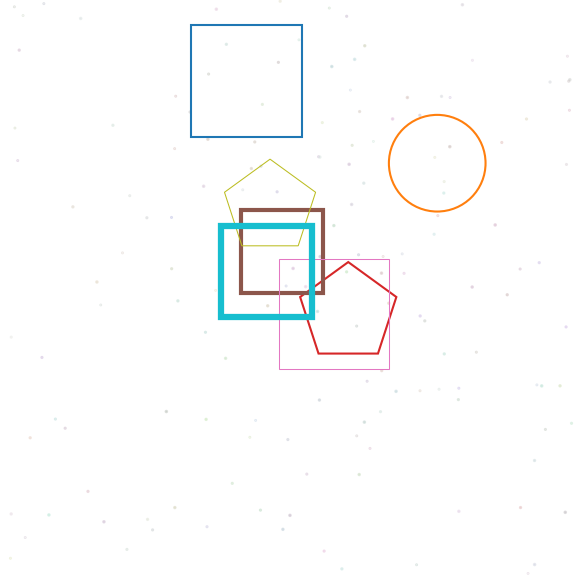[{"shape": "square", "thickness": 1, "radius": 0.48, "center": [0.427, 0.859]}, {"shape": "circle", "thickness": 1, "radius": 0.42, "center": [0.757, 0.717]}, {"shape": "pentagon", "thickness": 1, "radius": 0.44, "center": [0.603, 0.458]}, {"shape": "square", "thickness": 2, "radius": 0.36, "center": [0.489, 0.564]}, {"shape": "square", "thickness": 0.5, "radius": 0.47, "center": [0.578, 0.456]}, {"shape": "pentagon", "thickness": 0.5, "radius": 0.41, "center": [0.468, 0.641]}, {"shape": "square", "thickness": 3, "radius": 0.39, "center": [0.461, 0.529]}]